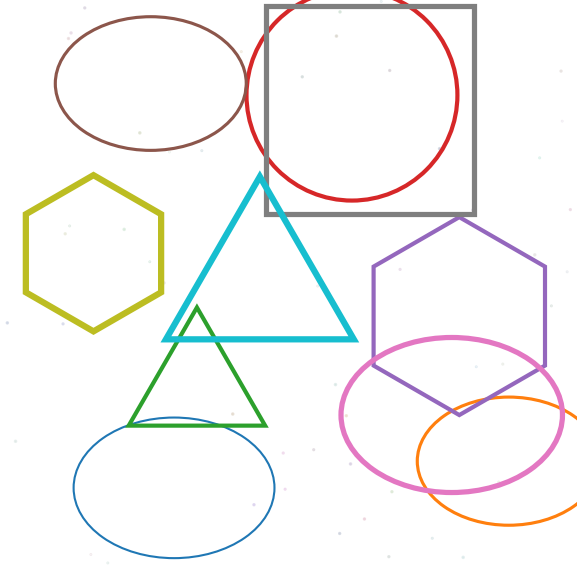[{"shape": "oval", "thickness": 1, "radius": 0.87, "center": [0.301, 0.154]}, {"shape": "oval", "thickness": 1.5, "radius": 0.79, "center": [0.881, 0.201]}, {"shape": "triangle", "thickness": 2, "radius": 0.68, "center": [0.341, 0.33]}, {"shape": "circle", "thickness": 2, "radius": 0.91, "center": [0.609, 0.834]}, {"shape": "hexagon", "thickness": 2, "radius": 0.86, "center": [0.795, 0.452]}, {"shape": "oval", "thickness": 1.5, "radius": 0.83, "center": [0.261, 0.854]}, {"shape": "oval", "thickness": 2.5, "radius": 0.96, "center": [0.782, 0.281]}, {"shape": "square", "thickness": 2.5, "radius": 0.9, "center": [0.641, 0.809]}, {"shape": "hexagon", "thickness": 3, "radius": 0.68, "center": [0.162, 0.561]}, {"shape": "triangle", "thickness": 3, "radius": 0.94, "center": [0.45, 0.505]}]